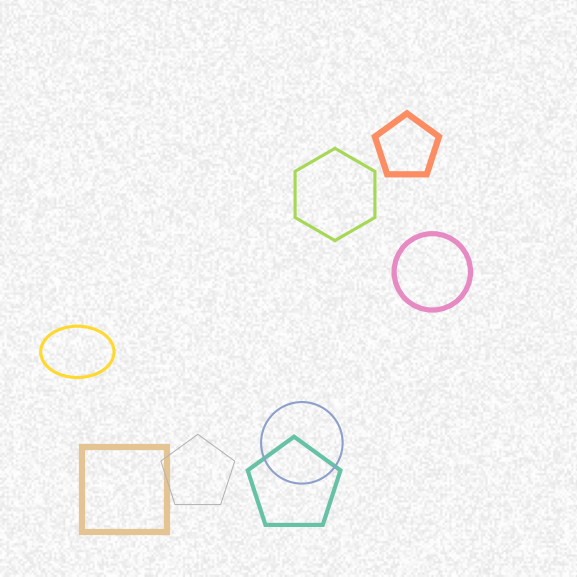[{"shape": "pentagon", "thickness": 2, "radius": 0.42, "center": [0.509, 0.159]}, {"shape": "pentagon", "thickness": 3, "radius": 0.29, "center": [0.705, 0.744]}, {"shape": "circle", "thickness": 1, "radius": 0.35, "center": [0.523, 0.232]}, {"shape": "circle", "thickness": 2.5, "radius": 0.33, "center": [0.749, 0.528]}, {"shape": "hexagon", "thickness": 1.5, "radius": 0.4, "center": [0.58, 0.662]}, {"shape": "oval", "thickness": 1.5, "radius": 0.32, "center": [0.134, 0.39]}, {"shape": "square", "thickness": 3, "radius": 0.37, "center": [0.216, 0.151]}, {"shape": "pentagon", "thickness": 0.5, "radius": 0.34, "center": [0.343, 0.18]}]